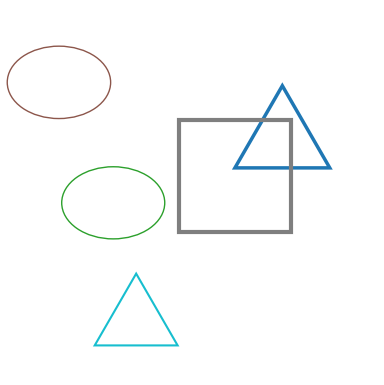[{"shape": "triangle", "thickness": 2.5, "radius": 0.71, "center": [0.733, 0.635]}, {"shape": "oval", "thickness": 1, "radius": 0.67, "center": [0.294, 0.473]}, {"shape": "oval", "thickness": 1, "radius": 0.67, "center": [0.153, 0.786]}, {"shape": "square", "thickness": 3, "radius": 0.73, "center": [0.61, 0.542]}, {"shape": "triangle", "thickness": 1.5, "radius": 0.62, "center": [0.354, 0.165]}]